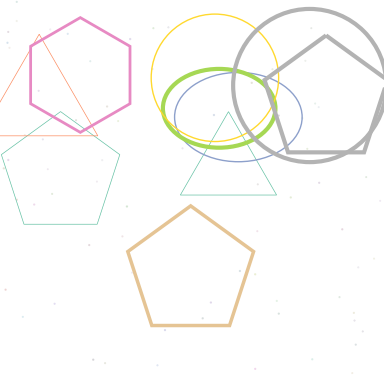[{"shape": "pentagon", "thickness": 0.5, "radius": 0.81, "center": [0.157, 0.548]}, {"shape": "triangle", "thickness": 0.5, "radius": 0.72, "center": [0.593, 0.566]}, {"shape": "triangle", "thickness": 0.5, "radius": 0.88, "center": [0.102, 0.735]}, {"shape": "oval", "thickness": 1, "radius": 0.83, "center": [0.619, 0.696]}, {"shape": "hexagon", "thickness": 2, "radius": 0.75, "center": [0.209, 0.805]}, {"shape": "oval", "thickness": 3, "radius": 0.73, "center": [0.569, 0.719]}, {"shape": "circle", "thickness": 1, "radius": 0.83, "center": [0.558, 0.798]}, {"shape": "pentagon", "thickness": 2.5, "radius": 0.86, "center": [0.495, 0.293]}, {"shape": "pentagon", "thickness": 3, "radius": 0.84, "center": [0.847, 0.74]}, {"shape": "circle", "thickness": 3, "radius": 0.99, "center": [0.805, 0.778]}]